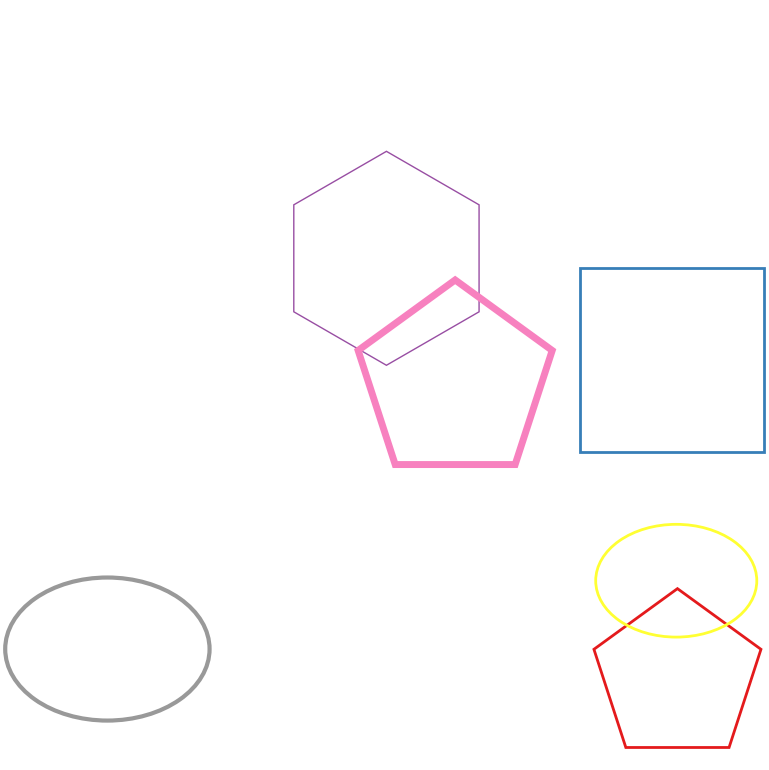[{"shape": "pentagon", "thickness": 1, "radius": 0.57, "center": [0.88, 0.122]}, {"shape": "square", "thickness": 1, "radius": 0.6, "center": [0.873, 0.532]}, {"shape": "hexagon", "thickness": 0.5, "radius": 0.69, "center": [0.502, 0.665]}, {"shape": "oval", "thickness": 1, "radius": 0.52, "center": [0.878, 0.246]}, {"shape": "pentagon", "thickness": 2.5, "radius": 0.66, "center": [0.591, 0.504]}, {"shape": "oval", "thickness": 1.5, "radius": 0.66, "center": [0.139, 0.157]}]